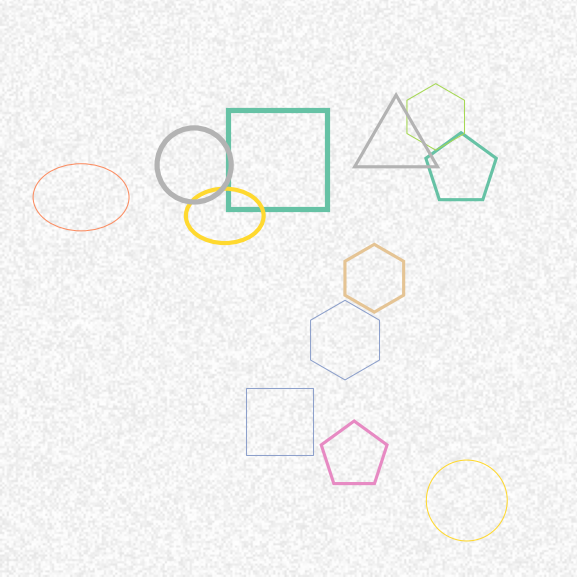[{"shape": "pentagon", "thickness": 1.5, "radius": 0.32, "center": [0.798, 0.705]}, {"shape": "square", "thickness": 2.5, "radius": 0.43, "center": [0.481, 0.723]}, {"shape": "oval", "thickness": 0.5, "radius": 0.42, "center": [0.14, 0.658]}, {"shape": "square", "thickness": 0.5, "radius": 0.29, "center": [0.483, 0.27]}, {"shape": "hexagon", "thickness": 0.5, "radius": 0.34, "center": [0.597, 0.41]}, {"shape": "pentagon", "thickness": 1.5, "radius": 0.3, "center": [0.613, 0.21]}, {"shape": "hexagon", "thickness": 0.5, "radius": 0.29, "center": [0.754, 0.797]}, {"shape": "oval", "thickness": 2, "radius": 0.34, "center": [0.389, 0.625]}, {"shape": "circle", "thickness": 0.5, "radius": 0.35, "center": [0.808, 0.132]}, {"shape": "hexagon", "thickness": 1.5, "radius": 0.29, "center": [0.648, 0.517]}, {"shape": "triangle", "thickness": 1.5, "radius": 0.41, "center": [0.686, 0.752]}, {"shape": "circle", "thickness": 2.5, "radius": 0.32, "center": [0.336, 0.713]}]